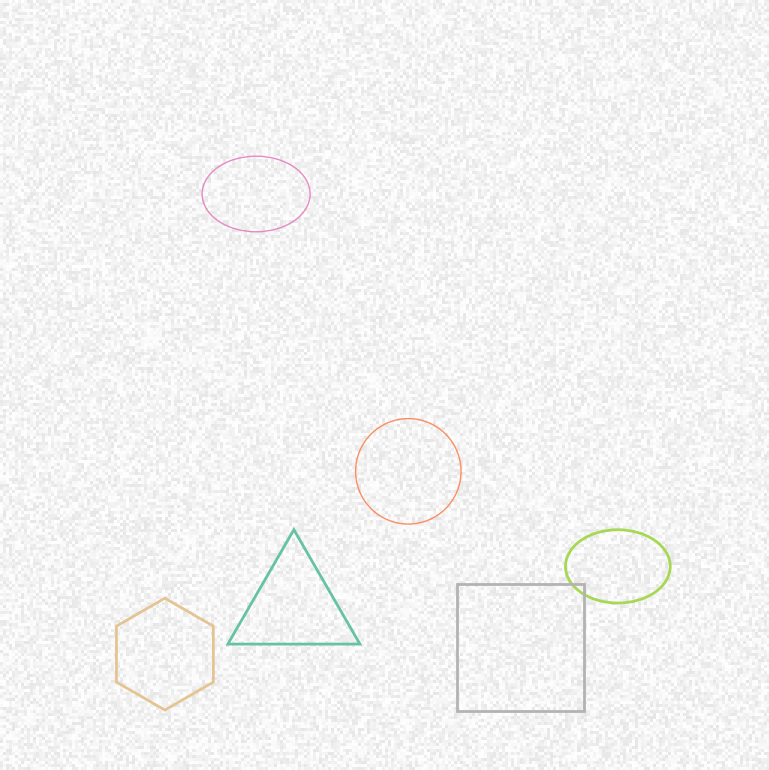[{"shape": "triangle", "thickness": 1, "radius": 0.5, "center": [0.382, 0.213]}, {"shape": "circle", "thickness": 0.5, "radius": 0.34, "center": [0.53, 0.388]}, {"shape": "oval", "thickness": 0.5, "radius": 0.35, "center": [0.333, 0.748]}, {"shape": "oval", "thickness": 1, "radius": 0.34, "center": [0.802, 0.264]}, {"shape": "hexagon", "thickness": 1, "radius": 0.36, "center": [0.214, 0.15]}, {"shape": "square", "thickness": 1, "radius": 0.41, "center": [0.676, 0.159]}]